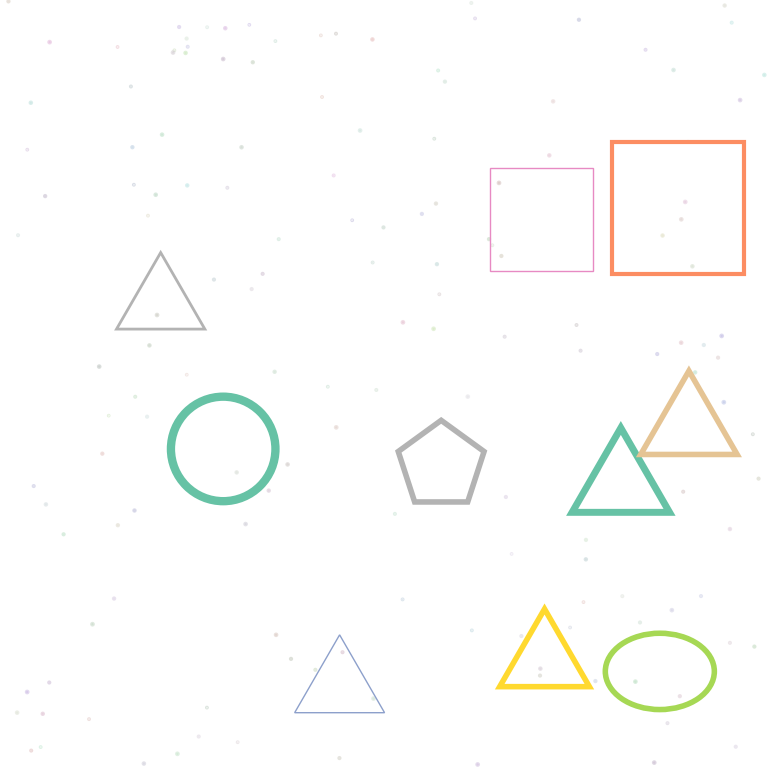[{"shape": "triangle", "thickness": 2.5, "radius": 0.37, "center": [0.806, 0.371]}, {"shape": "circle", "thickness": 3, "radius": 0.34, "center": [0.29, 0.417]}, {"shape": "square", "thickness": 1.5, "radius": 0.43, "center": [0.88, 0.73]}, {"shape": "triangle", "thickness": 0.5, "radius": 0.34, "center": [0.441, 0.108]}, {"shape": "square", "thickness": 0.5, "radius": 0.33, "center": [0.703, 0.715]}, {"shape": "oval", "thickness": 2, "radius": 0.35, "center": [0.857, 0.128]}, {"shape": "triangle", "thickness": 2, "radius": 0.34, "center": [0.707, 0.142]}, {"shape": "triangle", "thickness": 2, "radius": 0.36, "center": [0.895, 0.446]}, {"shape": "pentagon", "thickness": 2, "radius": 0.29, "center": [0.573, 0.396]}, {"shape": "triangle", "thickness": 1, "radius": 0.33, "center": [0.209, 0.606]}]